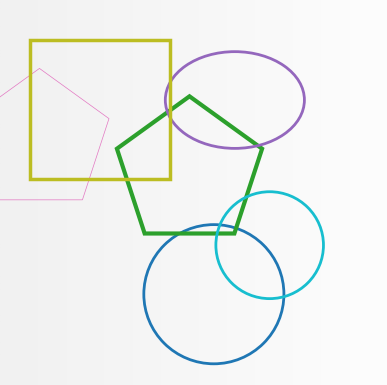[{"shape": "circle", "thickness": 2, "radius": 0.9, "center": [0.552, 0.236]}, {"shape": "pentagon", "thickness": 3, "radius": 0.98, "center": [0.489, 0.553]}, {"shape": "oval", "thickness": 2, "radius": 0.9, "center": [0.606, 0.74]}, {"shape": "pentagon", "thickness": 0.5, "radius": 0.94, "center": [0.102, 0.634]}, {"shape": "square", "thickness": 2.5, "radius": 0.9, "center": [0.259, 0.715]}, {"shape": "circle", "thickness": 2, "radius": 0.69, "center": [0.696, 0.363]}]